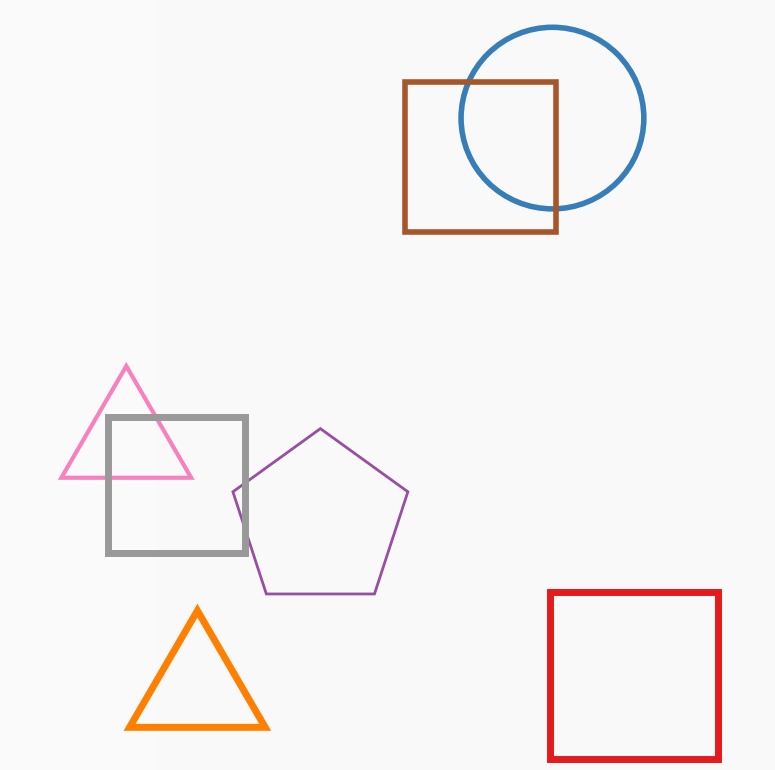[{"shape": "square", "thickness": 2.5, "radius": 0.54, "center": [0.818, 0.123]}, {"shape": "circle", "thickness": 2, "radius": 0.59, "center": [0.713, 0.847]}, {"shape": "pentagon", "thickness": 1, "radius": 0.59, "center": [0.413, 0.325]}, {"shape": "triangle", "thickness": 2.5, "radius": 0.51, "center": [0.255, 0.106]}, {"shape": "square", "thickness": 2, "radius": 0.49, "center": [0.62, 0.796]}, {"shape": "triangle", "thickness": 1.5, "radius": 0.48, "center": [0.163, 0.428]}, {"shape": "square", "thickness": 2.5, "radius": 0.44, "center": [0.228, 0.37]}]